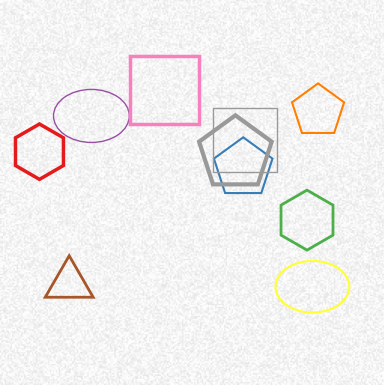[{"shape": "hexagon", "thickness": 2.5, "radius": 0.36, "center": [0.103, 0.606]}, {"shape": "pentagon", "thickness": 1.5, "radius": 0.4, "center": [0.632, 0.563]}, {"shape": "hexagon", "thickness": 2, "radius": 0.39, "center": [0.797, 0.428]}, {"shape": "oval", "thickness": 1, "radius": 0.49, "center": [0.237, 0.699]}, {"shape": "pentagon", "thickness": 1.5, "radius": 0.36, "center": [0.826, 0.712]}, {"shape": "oval", "thickness": 1.5, "radius": 0.48, "center": [0.811, 0.255]}, {"shape": "triangle", "thickness": 2, "radius": 0.36, "center": [0.18, 0.264]}, {"shape": "square", "thickness": 2.5, "radius": 0.44, "center": [0.427, 0.767]}, {"shape": "square", "thickness": 1, "radius": 0.41, "center": [0.637, 0.637]}, {"shape": "pentagon", "thickness": 3, "radius": 0.5, "center": [0.611, 0.601]}]